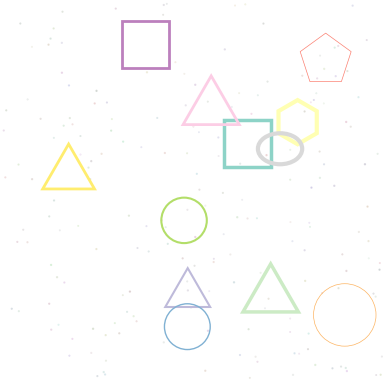[{"shape": "square", "thickness": 2.5, "radius": 0.31, "center": [0.642, 0.628]}, {"shape": "hexagon", "thickness": 3, "radius": 0.29, "center": [0.773, 0.683]}, {"shape": "triangle", "thickness": 1.5, "radius": 0.34, "center": [0.488, 0.236]}, {"shape": "pentagon", "thickness": 0.5, "radius": 0.35, "center": [0.846, 0.844]}, {"shape": "circle", "thickness": 1, "radius": 0.3, "center": [0.487, 0.152]}, {"shape": "circle", "thickness": 0.5, "radius": 0.41, "center": [0.896, 0.182]}, {"shape": "circle", "thickness": 1.5, "radius": 0.3, "center": [0.478, 0.428]}, {"shape": "triangle", "thickness": 2, "radius": 0.42, "center": [0.549, 0.718]}, {"shape": "oval", "thickness": 3, "radius": 0.29, "center": [0.727, 0.614]}, {"shape": "square", "thickness": 2, "radius": 0.31, "center": [0.379, 0.884]}, {"shape": "triangle", "thickness": 2.5, "radius": 0.42, "center": [0.703, 0.231]}, {"shape": "triangle", "thickness": 2, "radius": 0.39, "center": [0.178, 0.548]}]